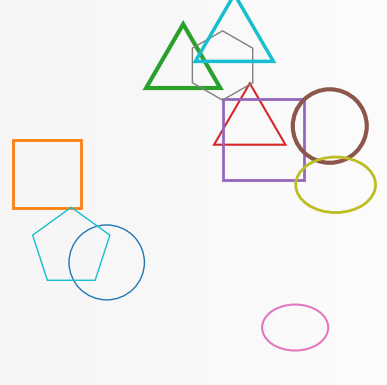[{"shape": "circle", "thickness": 1, "radius": 0.49, "center": [0.275, 0.318]}, {"shape": "square", "thickness": 2, "radius": 0.44, "center": [0.121, 0.549]}, {"shape": "triangle", "thickness": 3, "radius": 0.55, "center": [0.473, 0.827]}, {"shape": "triangle", "thickness": 1.5, "radius": 0.53, "center": [0.645, 0.677]}, {"shape": "square", "thickness": 2, "radius": 0.52, "center": [0.68, 0.638]}, {"shape": "circle", "thickness": 3, "radius": 0.48, "center": [0.851, 0.673]}, {"shape": "oval", "thickness": 1.5, "radius": 0.43, "center": [0.762, 0.149]}, {"shape": "hexagon", "thickness": 1, "radius": 0.45, "center": [0.574, 0.83]}, {"shape": "oval", "thickness": 2, "radius": 0.51, "center": [0.866, 0.52]}, {"shape": "pentagon", "thickness": 1, "radius": 0.52, "center": [0.184, 0.357]}, {"shape": "triangle", "thickness": 2.5, "radius": 0.58, "center": [0.605, 0.899]}]